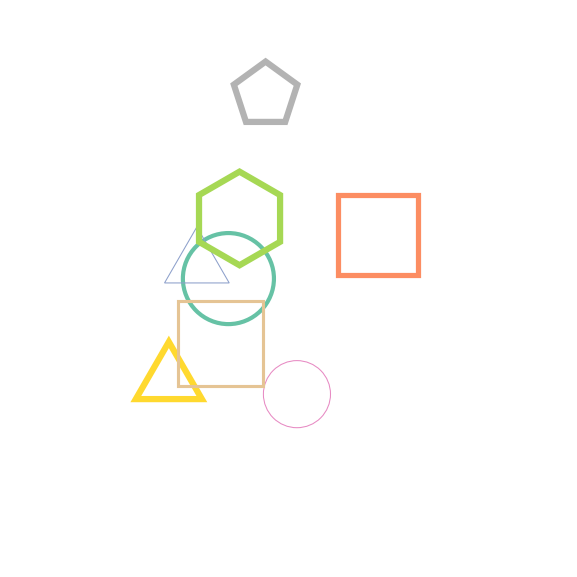[{"shape": "circle", "thickness": 2, "radius": 0.39, "center": [0.396, 0.517]}, {"shape": "square", "thickness": 2.5, "radius": 0.35, "center": [0.654, 0.592]}, {"shape": "triangle", "thickness": 0.5, "radius": 0.32, "center": [0.341, 0.542]}, {"shape": "circle", "thickness": 0.5, "radius": 0.29, "center": [0.514, 0.317]}, {"shape": "hexagon", "thickness": 3, "radius": 0.41, "center": [0.415, 0.621]}, {"shape": "triangle", "thickness": 3, "radius": 0.33, "center": [0.292, 0.341]}, {"shape": "square", "thickness": 1.5, "radius": 0.37, "center": [0.382, 0.404]}, {"shape": "pentagon", "thickness": 3, "radius": 0.29, "center": [0.46, 0.835]}]